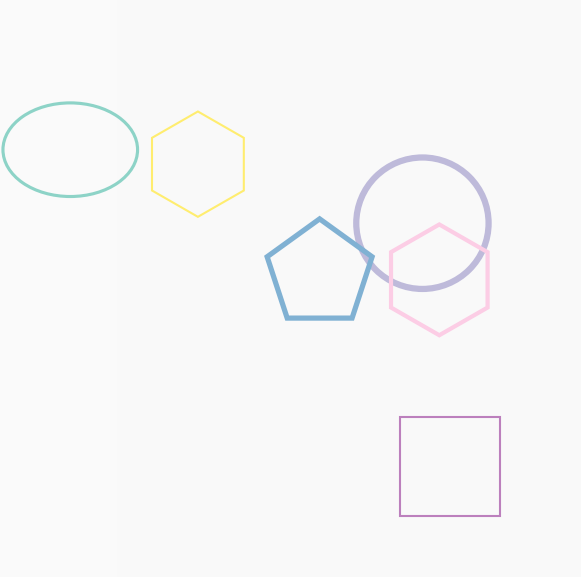[{"shape": "oval", "thickness": 1.5, "radius": 0.58, "center": [0.121, 0.74]}, {"shape": "circle", "thickness": 3, "radius": 0.57, "center": [0.727, 0.613]}, {"shape": "pentagon", "thickness": 2.5, "radius": 0.47, "center": [0.55, 0.525]}, {"shape": "hexagon", "thickness": 2, "radius": 0.48, "center": [0.756, 0.515]}, {"shape": "square", "thickness": 1, "radius": 0.43, "center": [0.774, 0.192]}, {"shape": "hexagon", "thickness": 1, "radius": 0.46, "center": [0.34, 0.715]}]